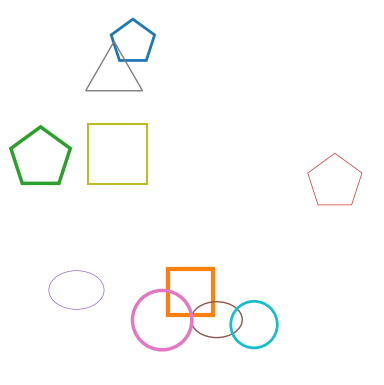[{"shape": "pentagon", "thickness": 2, "radius": 0.3, "center": [0.345, 0.891]}, {"shape": "square", "thickness": 3, "radius": 0.3, "center": [0.495, 0.242]}, {"shape": "pentagon", "thickness": 2.5, "radius": 0.41, "center": [0.105, 0.589]}, {"shape": "pentagon", "thickness": 0.5, "radius": 0.37, "center": [0.87, 0.528]}, {"shape": "oval", "thickness": 0.5, "radius": 0.36, "center": [0.199, 0.247]}, {"shape": "oval", "thickness": 1, "radius": 0.33, "center": [0.563, 0.17]}, {"shape": "circle", "thickness": 2.5, "radius": 0.39, "center": [0.421, 0.169]}, {"shape": "triangle", "thickness": 1, "radius": 0.43, "center": [0.296, 0.807]}, {"shape": "square", "thickness": 1.5, "radius": 0.39, "center": [0.305, 0.6]}, {"shape": "circle", "thickness": 2, "radius": 0.3, "center": [0.66, 0.157]}]